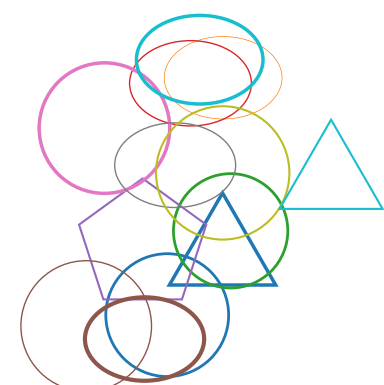[{"shape": "triangle", "thickness": 2.5, "radius": 0.8, "center": [0.578, 0.339]}, {"shape": "circle", "thickness": 2, "radius": 0.8, "center": [0.434, 0.181]}, {"shape": "oval", "thickness": 0.5, "radius": 0.76, "center": [0.58, 0.798]}, {"shape": "circle", "thickness": 2, "radius": 0.74, "center": [0.599, 0.4]}, {"shape": "oval", "thickness": 1, "radius": 0.79, "center": [0.495, 0.784]}, {"shape": "pentagon", "thickness": 1.5, "radius": 0.87, "center": [0.371, 0.363]}, {"shape": "circle", "thickness": 1, "radius": 0.85, "center": [0.224, 0.153]}, {"shape": "oval", "thickness": 3, "radius": 0.77, "center": [0.375, 0.119]}, {"shape": "circle", "thickness": 2.5, "radius": 0.85, "center": [0.271, 0.667]}, {"shape": "oval", "thickness": 1, "radius": 0.79, "center": [0.455, 0.571]}, {"shape": "circle", "thickness": 1.5, "radius": 0.87, "center": [0.578, 0.551]}, {"shape": "oval", "thickness": 2.5, "radius": 0.82, "center": [0.519, 0.845]}, {"shape": "triangle", "thickness": 1.5, "radius": 0.77, "center": [0.86, 0.535]}]